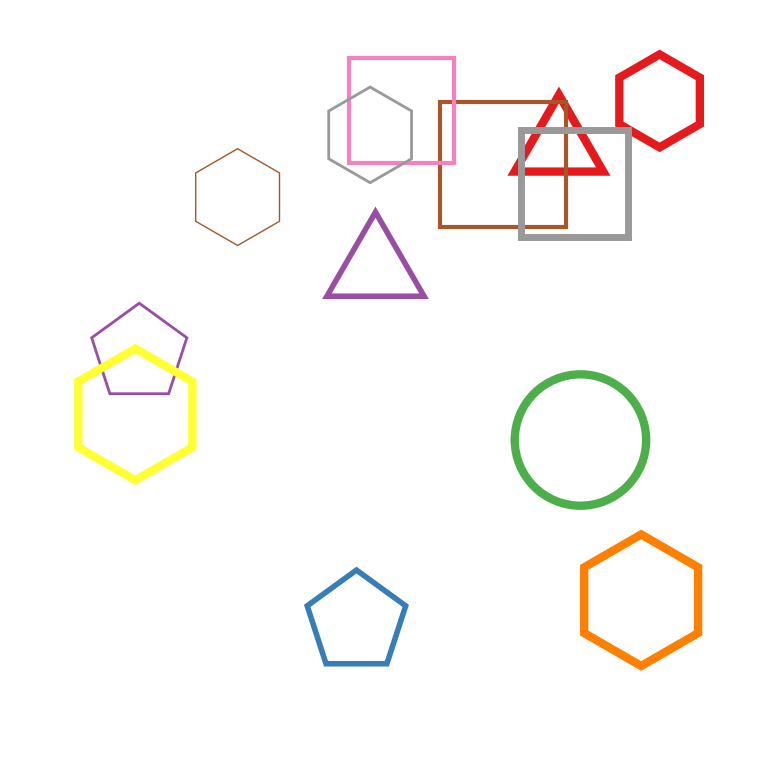[{"shape": "triangle", "thickness": 3, "radius": 0.33, "center": [0.726, 0.81]}, {"shape": "hexagon", "thickness": 3, "radius": 0.3, "center": [0.857, 0.869]}, {"shape": "pentagon", "thickness": 2, "radius": 0.34, "center": [0.463, 0.192]}, {"shape": "circle", "thickness": 3, "radius": 0.43, "center": [0.754, 0.429]}, {"shape": "triangle", "thickness": 2, "radius": 0.36, "center": [0.488, 0.652]}, {"shape": "pentagon", "thickness": 1, "radius": 0.32, "center": [0.181, 0.541]}, {"shape": "hexagon", "thickness": 3, "radius": 0.43, "center": [0.833, 0.221]}, {"shape": "hexagon", "thickness": 3, "radius": 0.43, "center": [0.176, 0.462]}, {"shape": "square", "thickness": 1.5, "radius": 0.41, "center": [0.653, 0.786]}, {"shape": "hexagon", "thickness": 0.5, "radius": 0.31, "center": [0.309, 0.744]}, {"shape": "square", "thickness": 1.5, "radius": 0.34, "center": [0.521, 0.857]}, {"shape": "square", "thickness": 2.5, "radius": 0.35, "center": [0.746, 0.761]}, {"shape": "hexagon", "thickness": 1, "radius": 0.31, "center": [0.481, 0.825]}]